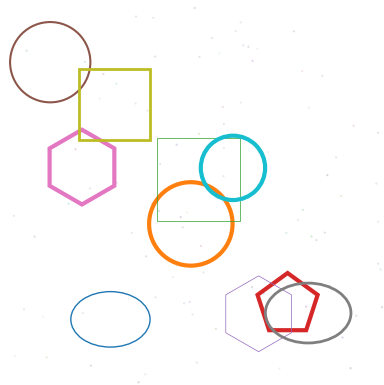[{"shape": "oval", "thickness": 1, "radius": 0.51, "center": [0.287, 0.171]}, {"shape": "circle", "thickness": 3, "radius": 0.54, "center": [0.496, 0.418]}, {"shape": "square", "thickness": 0.5, "radius": 0.54, "center": [0.515, 0.534]}, {"shape": "pentagon", "thickness": 3, "radius": 0.41, "center": [0.747, 0.209]}, {"shape": "hexagon", "thickness": 0.5, "radius": 0.49, "center": [0.672, 0.185]}, {"shape": "circle", "thickness": 1.5, "radius": 0.52, "center": [0.13, 0.838]}, {"shape": "hexagon", "thickness": 3, "radius": 0.49, "center": [0.213, 0.566]}, {"shape": "oval", "thickness": 2, "radius": 0.56, "center": [0.8, 0.187]}, {"shape": "square", "thickness": 2, "radius": 0.46, "center": [0.297, 0.729]}, {"shape": "circle", "thickness": 3, "radius": 0.42, "center": [0.605, 0.564]}]